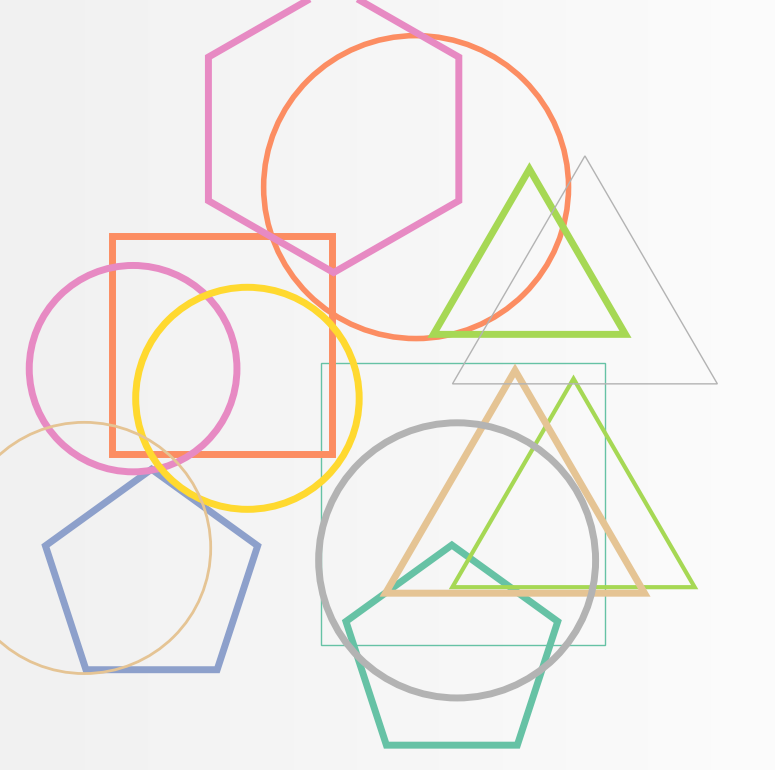[{"shape": "pentagon", "thickness": 2.5, "radius": 0.72, "center": [0.583, 0.148]}, {"shape": "square", "thickness": 0.5, "radius": 0.92, "center": [0.598, 0.346]}, {"shape": "square", "thickness": 2.5, "radius": 0.71, "center": [0.286, 0.552]}, {"shape": "circle", "thickness": 2, "radius": 0.98, "center": [0.537, 0.757]}, {"shape": "pentagon", "thickness": 2.5, "radius": 0.72, "center": [0.196, 0.247]}, {"shape": "hexagon", "thickness": 2.5, "radius": 0.93, "center": [0.43, 0.833]}, {"shape": "circle", "thickness": 2.5, "radius": 0.67, "center": [0.172, 0.521]}, {"shape": "triangle", "thickness": 2.5, "radius": 0.72, "center": [0.683, 0.637]}, {"shape": "triangle", "thickness": 1.5, "radius": 0.9, "center": [0.74, 0.328]}, {"shape": "circle", "thickness": 2.5, "radius": 0.72, "center": [0.319, 0.483]}, {"shape": "circle", "thickness": 1, "radius": 0.82, "center": [0.109, 0.288]}, {"shape": "triangle", "thickness": 2.5, "radius": 0.96, "center": [0.665, 0.326]}, {"shape": "triangle", "thickness": 0.5, "radius": 0.99, "center": [0.755, 0.6]}, {"shape": "circle", "thickness": 2.5, "radius": 0.89, "center": [0.59, 0.272]}]